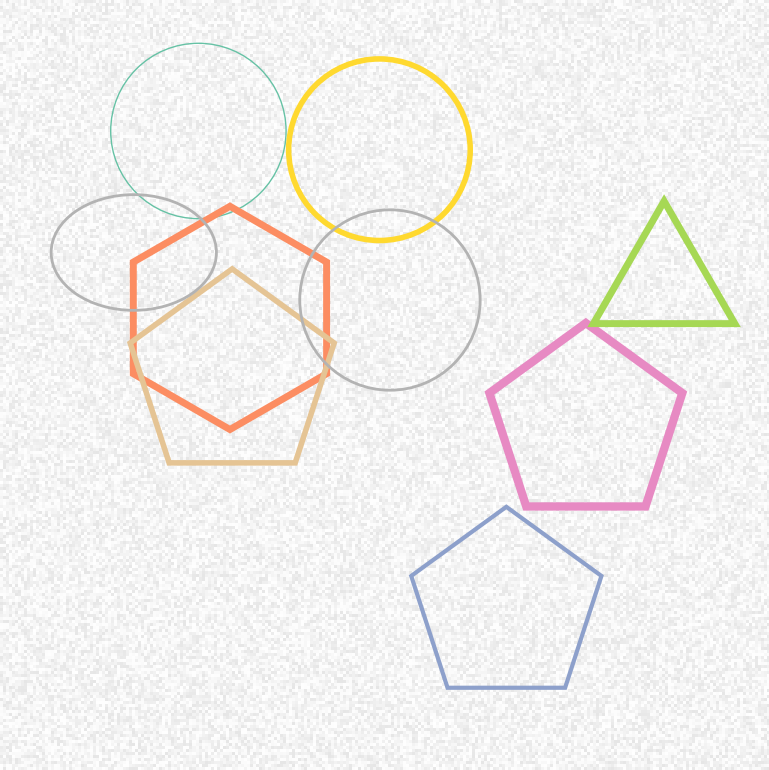[{"shape": "circle", "thickness": 0.5, "radius": 0.57, "center": [0.258, 0.83]}, {"shape": "hexagon", "thickness": 2.5, "radius": 0.72, "center": [0.299, 0.587]}, {"shape": "pentagon", "thickness": 1.5, "radius": 0.65, "center": [0.658, 0.212]}, {"shape": "pentagon", "thickness": 3, "radius": 0.66, "center": [0.761, 0.449]}, {"shape": "triangle", "thickness": 2.5, "radius": 0.53, "center": [0.862, 0.633]}, {"shape": "circle", "thickness": 2, "radius": 0.59, "center": [0.493, 0.806]}, {"shape": "pentagon", "thickness": 2, "radius": 0.7, "center": [0.302, 0.512]}, {"shape": "circle", "thickness": 1, "radius": 0.59, "center": [0.506, 0.61]}, {"shape": "oval", "thickness": 1, "radius": 0.54, "center": [0.174, 0.672]}]